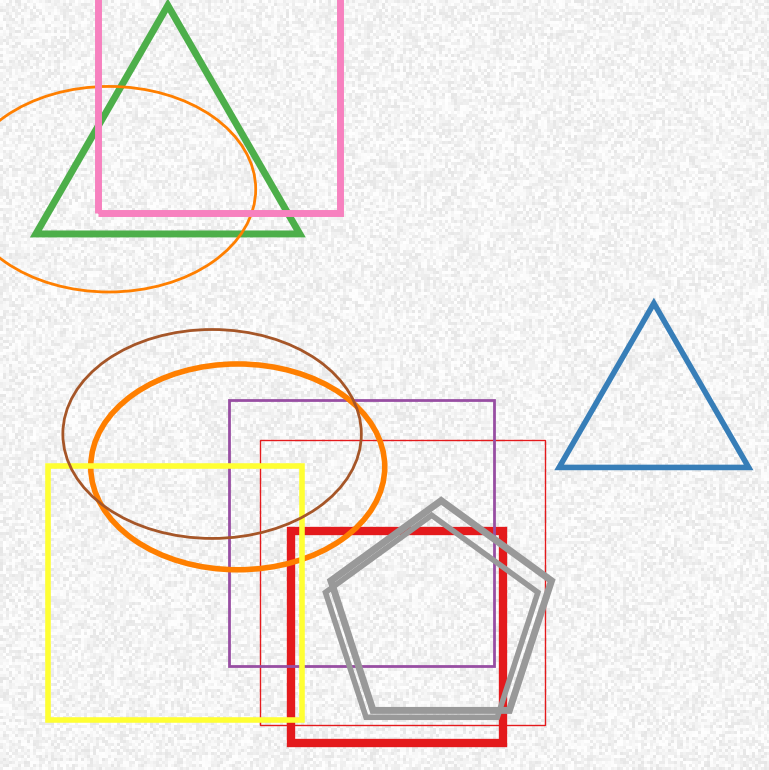[{"shape": "square", "thickness": 3, "radius": 0.69, "center": [0.515, 0.172]}, {"shape": "square", "thickness": 0.5, "radius": 0.92, "center": [0.523, 0.243]}, {"shape": "triangle", "thickness": 2, "radius": 0.71, "center": [0.849, 0.464]}, {"shape": "triangle", "thickness": 2.5, "radius": 0.99, "center": [0.218, 0.795]}, {"shape": "square", "thickness": 1, "radius": 0.86, "center": [0.469, 0.308]}, {"shape": "oval", "thickness": 2, "radius": 0.95, "center": [0.309, 0.394]}, {"shape": "oval", "thickness": 1, "radius": 0.95, "center": [0.141, 0.754]}, {"shape": "square", "thickness": 2, "radius": 0.82, "center": [0.227, 0.23]}, {"shape": "oval", "thickness": 1, "radius": 0.97, "center": [0.275, 0.436]}, {"shape": "square", "thickness": 2.5, "radius": 0.79, "center": [0.285, 0.881]}, {"shape": "pentagon", "thickness": 2, "radius": 0.73, "center": [0.561, 0.186]}, {"shape": "pentagon", "thickness": 2.5, "radius": 0.75, "center": [0.573, 0.199]}]